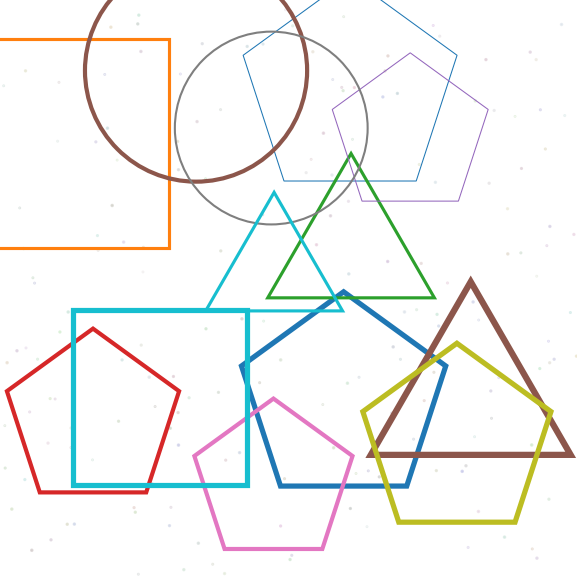[{"shape": "pentagon", "thickness": 0.5, "radius": 0.97, "center": [0.606, 0.843]}, {"shape": "pentagon", "thickness": 2.5, "radius": 0.93, "center": [0.595, 0.308]}, {"shape": "square", "thickness": 1.5, "radius": 0.91, "center": [0.111, 0.75]}, {"shape": "triangle", "thickness": 1.5, "radius": 0.83, "center": [0.608, 0.567]}, {"shape": "pentagon", "thickness": 2, "radius": 0.78, "center": [0.161, 0.273]}, {"shape": "pentagon", "thickness": 0.5, "radius": 0.71, "center": [0.71, 0.766]}, {"shape": "circle", "thickness": 2, "radius": 0.96, "center": [0.339, 0.877]}, {"shape": "triangle", "thickness": 3, "radius": 1.0, "center": [0.815, 0.311]}, {"shape": "pentagon", "thickness": 2, "radius": 0.72, "center": [0.474, 0.165]}, {"shape": "circle", "thickness": 1, "radius": 0.83, "center": [0.47, 0.777]}, {"shape": "pentagon", "thickness": 2.5, "radius": 0.86, "center": [0.791, 0.233]}, {"shape": "triangle", "thickness": 1.5, "radius": 0.68, "center": [0.475, 0.529]}, {"shape": "square", "thickness": 2.5, "radius": 0.75, "center": [0.277, 0.311]}]